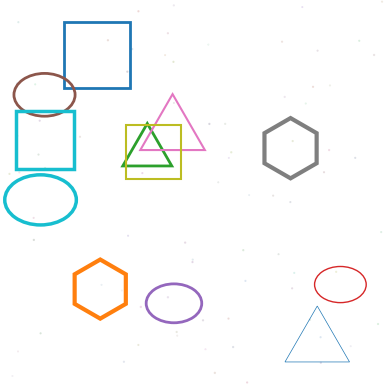[{"shape": "triangle", "thickness": 0.5, "radius": 0.48, "center": [0.824, 0.108]}, {"shape": "square", "thickness": 2, "radius": 0.43, "center": [0.251, 0.857]}, {"shape": "hexagon", "thickness": 3, "radius": 0.38, "center": [0.26, 0.249]}, {"shape": "triangle", "thickness": 2, "radius": 0.37, "center": [0.383, 0.606]}, {"shape": "oval", "thickness": 1, "radius": 0.34, "center": [0.884, 0.261]}, {"shape": "oval", "thickness": 2, "radius": 0.36, "center": [0.452, 0.212]}, {"shape": "oval", "thickness": 2, "radius": 0.4, "center": [0.116, 0.754]}, {"shape": "triangle", "thickness": 1.5, "radius": 0.48, "center": [0.448, 0.659]}, {"shape": "hexagon", "thickness": 3, "radius": 0.39, "center": [0.755, 0.615]}, {"shape": "square", "thickness": 1.5, "radius": 0.36, "center": [0.4, 0.605]}, {"shape": "oval", "thickness": 2.5, "radius": 0.46, "center": [0.105, 0.481]}, {"shape": "square", "thickness": 2.5, "radius": 0.38, "center": [0.117, 0.637]}]